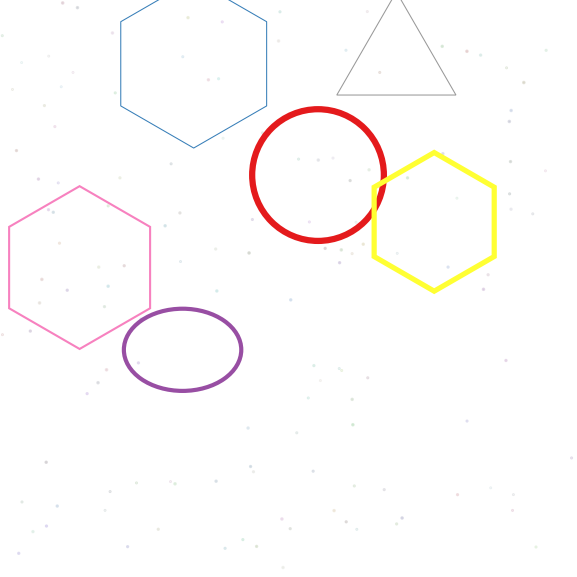[{"shape": "circle", "thickness": 3, "radius": 0.57, "center": [0.551, 0.696]}, {"shape": "hexagon", "thickness": 0.5, "radius": 0.73, "center": [0.335, 0.889]}, {"shape": "oval", "thickness": 2, "radius": 0.51, "center": [0.316, 0.393]}, {"shape": "hexagon", "thickness": 2.5, "radius": 0.6, "center": [0.752, 0.615]}, {"shape": "hexagon", "thickness": 1, "radius": 0.7, "center": [0.138, 0.536]}, {"shape": "triangle", "thickness": 0.5, "radius": 0.6, "center": [0.686, 0.894]}]